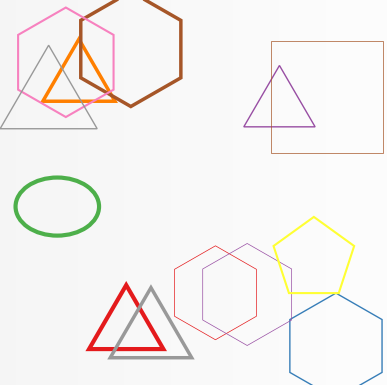[{"shape": "hexagon", "thickness": 0.5, "radius": 0.61, "center": [0.556, 0.24]}, {"shape": "triangle", "thickness": 3, "radius": 0.55, "center": [0.326, 0.149]}, {"shape": "hexagon", "thickness": 1, "radius": 0.69, "center": [0.867, 0.101]}, {"shape": "oval", "thickness": 3, "radius": 0.54, "center": [0.148, 0.463]}, {"shape": "hexagon", "thickness": 0.5, "radius": 0.66, "center": [0.638, 0.235]}, {"shape": "triangle", "thickness": 1, "radius": 0.53, "center": [0.721, 0.724]}, {"shape": "triangle", "thickness": 2.5, "radius": 0.54, "center": [0.204, 0.791]}, {"shape": "pentagon", "thickness": 1.5, "radius": 0.55, "center": [0.81, 0.327]}, {"shape": "hexagon", "thickness": 2.5, "radius": 0.75, "center": [0.338, 0.872]}, {"shape": "square", "thickness": 0.5, "radius": 0.73, "center": [0.844, 0.748]}, {"shape": "hexagon", "thickness": 1.5, "radius": 0.71, "center": [0.17, 0.838]}, {"shape": "triangle", "thickness": 1, "radius": 0.72, "center": [0.126, 0.738]}, {"shape": "triangle", "thickness": 2.5, "radius": 0.61, "center": [0.39, 0.132]}]